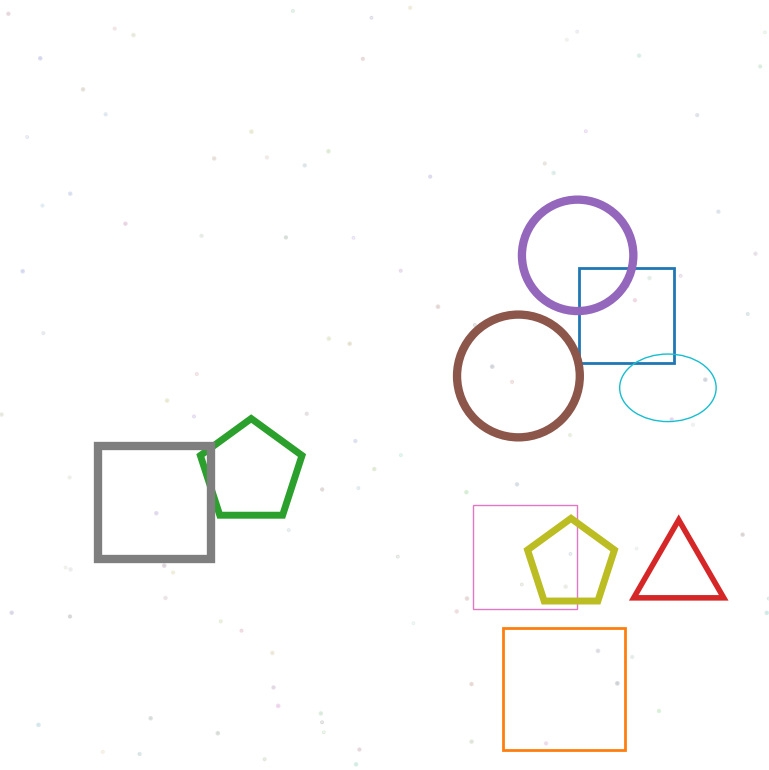[{"shape": "square", "thickness": 1, "radius": 0.31, "center": [0.813, 0.59]}, {"shape": "square", "thickness": 1, "radius": 0.4, "center": [0.732, 0.105]}, {"shape": "pentagon", "thickness": 2.5, "radius": 0.35, "center": [0.326, 0.387]}, {"shape": "triangle", "thickness": 2, "radius": 0.34, "center": [0.881, 0.257]}, {"shape": "circle", "thickness": 3, "radius": 0.36, "center": [0.75, 0.668]}, {"shape": "circle", "thickness": 3, "radius": 0.4, "center": [0.673, 0.512]}, {"shape": "square", "thickness": 0.5, "radius": 0.34, "center": [0.682, 0.277]}, {"shape": "square", "thickness": 3, "radius": 0.37, "center": [0.201, 0.348]}, {"shape": "pentagon", "thickness": 2.5, "radius": 0.3, "center": [0.742, 0.267]}, {"shape": "oval", "thickness": 0.5, "radius": 0.31, "center": [0.867, 0.496]}]